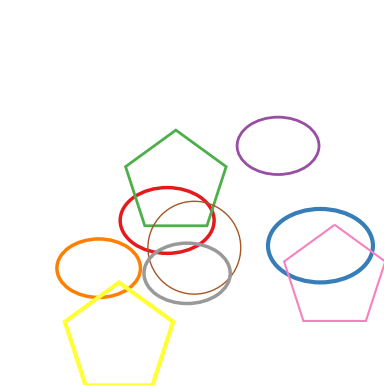[{"shape": "oval", "thickness": 2.5, "radius": 0.61, "center": [0.434, 0.427]}, {"shape": "oval", "thickness": 3, "radius": 0.68, "center": [0.832, 0.362]}, {"shape": "pentagon", "thickness": 2, "radius": 0.69, "center": [0.457, 0.525]}, {"shape": "oval", "thickness": 2, "radius": 0.53, "center": [0.722, 0.621]}, {"shape": "oval", "thickness": 2.5, "radius": 0.54, "center": [0.256, 0.303]}, {"shape": "pentagon", "thickness": 3, "radius": 0.74, "center": [0.309, 0.119]}, {"shape": "circle", "thickness": 1, "radius": 0.6, "center": [0.505, 0.357]}, {"shape": "pentagon", "thickness": 1.5, "radius": 0.69, "center": [0.869, 0.278]}, {"shape": "oval", "thickness": 2.5, "radius": 0.56, "center": [0.486, 0.29]}]